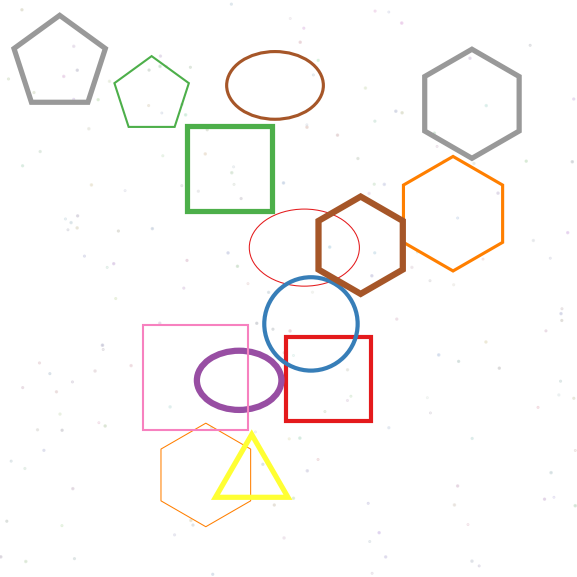[{"shape": "square", "thickness": 2, "radius": 0.37, "center": [0.568, 0.342]}, {"shape": "oval", "thickness": 0.5, "radius": 0.48, "center": [0.527, 0.57]}, {"shape": "circle", "thickness": 2, "radius": 0.4, "center": [0.538, 0.438]}, {"shape": "pentagon", "thickness": 1, "radius": 0.34, "center": [0.263, 0.834]}, {"shape": "square", "thickness": 2.5, "radius": 0.37, "center": [0.398, 0.707]}, {"shape": "oval", "thickness": 3, "radius": 0.37, "center": [0.414, 0.341]}, {"shape": "hexagon", "thickness": 0.5, "radius": 0.45, "center": [0.356, 0.177]}, {"shape": "hexagon", "thickness": 1.5, "radius": 0.5, "center": [0.784, 0.629]}, {"shape": "triangle", "thickness": 2.5, "radius": 0.36, "center": [0.436, 0.174]}, {"shape": "oval", "thickness": 1.5, "radius": 0.42, "center": [0.476, 0.851]}, {"shape": "hexagon", "thickness": 3, "radius": 0.42, "center": [0.625, 0.574]}, {"shape": "square", "thickness": 1, "radius": 0.45, "center": [0.339, 0.346]}, {"shape": "pentagon", "thickness": 2.5, "radius": 0.42, "center": [0.103, 0.889]}, {"shape": "hexagon", "thickness": 2.5, "radius": 0.47, "center": [0.817, 0.819]}]